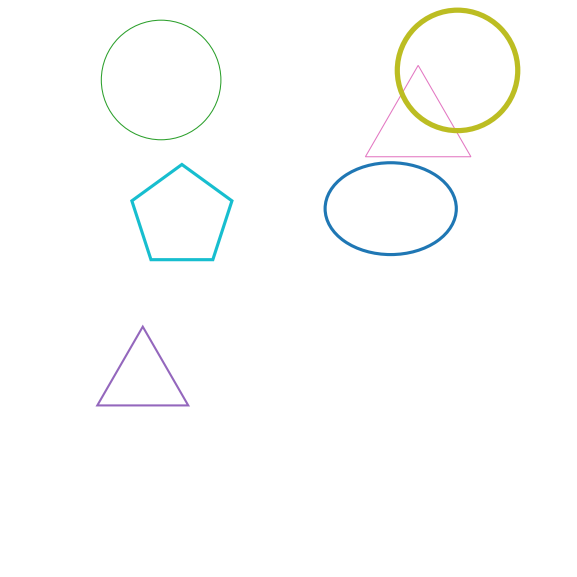[{"shape": "oval", "thickness": 1.5, "radius": 0.57, "center": [0.677, 0.638]}, {"shape": "circle", "thickness": 0.5, "radius": 0.52, "center": [0.279, 0.861]}, {"shape": "triangle", "thickness": 1, "radius": 0.45, "center": [0.247, 0.343]}, {"shape": "triangle", "thickness": 0.5, "radius": 0.53, "center": [0.724, 0.78]}, {"shape": "circle", "thickness": 2.5, "radius": 0.52, "center": [0.792, 0.877]}, {"shape": "pentagon", "thickness": 1.5, "radius": 0.46, "center": [0.315, 0.623]}]